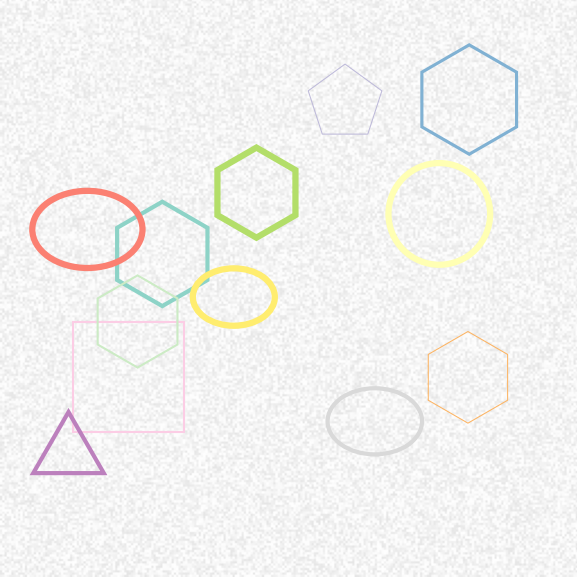[{"shape": "hexagon", "thickness": 2, "radius": 0.45, "center": [0.281, 0.559]}, {"shape": "circle", "thickness": 3, "radius": 0.44, "center": [0.761, 0.629]}, {"shape": "pentagon", "thickness": 0.5, "radius": 0.34, "center": [0.597, 0.821]}, {"shape": "oval", "thickness": 3, "radius": 0.48, "center": [0.151, 0.602]}, {"shape": "hexagon", "thickness": 1.5, "radius": 0.47, "center": [0.813, 0.827]}, {"shape": "hexagon", "thickness": 0.5, "radius": 0.4, "center": [0.81, 0.346]}, {"shape": "hexagon", "thickness": 3, "radius": 0.39, "center": [0.444, 0.666]}, {"shape": "square", "thickness": 1, "radius": 0.48, "center": [0.223, 0.347]}, {"shape": "oval", "thickness": 2, "radius": 0.41, "center": [0.649, 0.27]}, {"shape": "triangle", "thickness": 2, "radius": 0.35, "center": [0.119, 0.215]}, {"shape": "hexagon", "thickness": 1, "radius": 0.4, "center": [0.238, 0.442]}, {"shape": "oval", "thickness": 3, "radius": 0.35, "center": [0.405, 0.485]}]